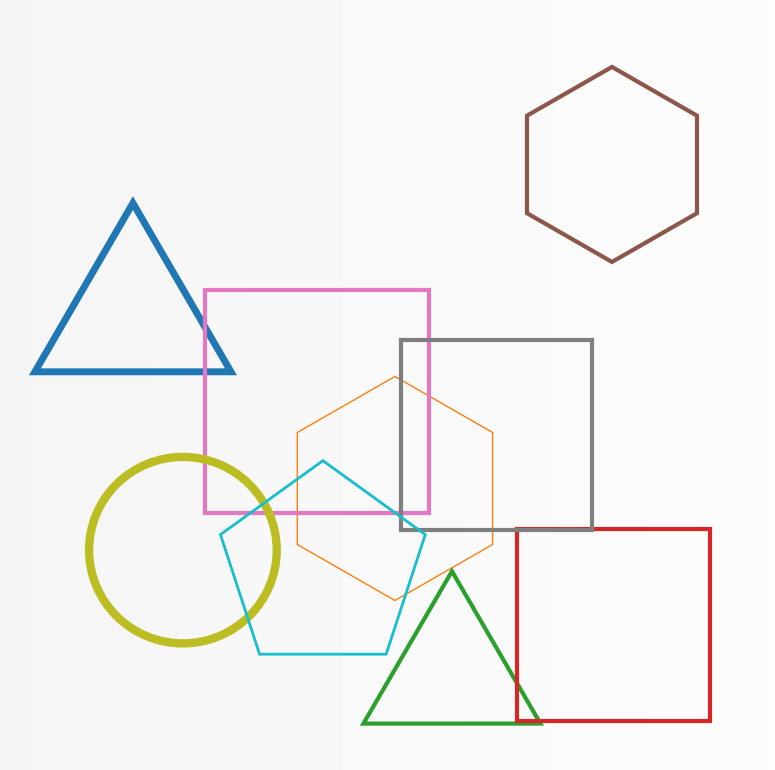[{"shape": "triangle", "thickness": 2.5, "radius": 0.73, "center": [0.172, 0.59]}, {"shape": "hexagon", "thickness": 0.5, "radius": 0.73, "center": [0.51, 0.366]}, {"shape": "triangle", "thickness": 1.5, "radius": 0.66, "center": [0.583, 0.126]}, {"shape": "square", "thickness": 1.5, "radius": 0.62, "center": [0.792, 0.189]}, {"shape": "hexagon", "thickness": 1.5, "radius": 0.63, "center": [0.79, 0.786]}, {"shape": "square", "thickness": 1.5, "radius": 0.72, "center": [0.409, 0.479]}, {"shape": "square", "thickness": 1.5, "radius": 0.62, "center": [0.641, 0.435]}, {"shape": "circle", "thickness": 3, "radius": 0.61, "center": [0.236, 0.286]}, {"shape": "pentagon", "thickness": 1, "radius": 0.69, "center": [0.417, 0.263]}]